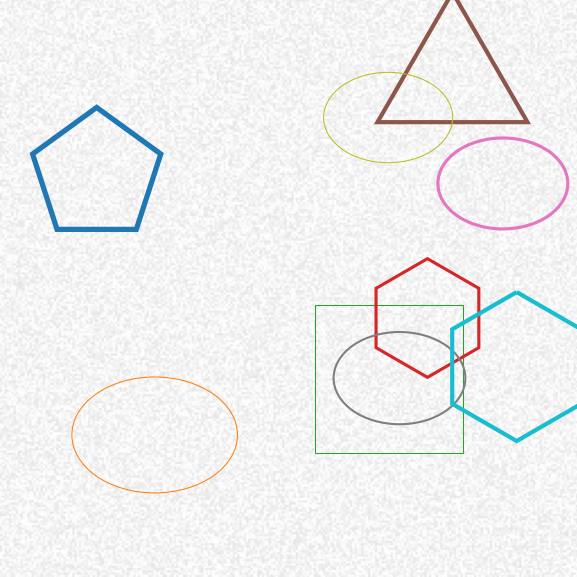[{"shape": "pentagon", "thickness": 2.5, "radius": 0.58, "center": [0.167, 0.696]}, {"shape": "oval", "thickness": 0.5, "radius": 0.72, "center": [0.268, 0.246]}, {"shape": "square", "thickness": 0.5, "radius": 0.64, "center": [0.674, 0.343]}, {"shape": "hexagon", "thickness": 1.5, "radius": 0.51, "center": [0.74, 0.448]}, {"shape": "triangle", "thickness": 2, "radius": 0.75, "center": [0.784, 0.863]}, {"shape": "oval", "thickness": 1.5, "radius": 0.56, "center": [0.871, 0.681]}, {"shape": "oval", "thickness": 1, "radius": 0.57, "center": [0.692, 0.344]}, {"shape": "oval", "thickness": 0.5, "radius": 0.56, "center": [0.672, 0.796]}, {"shape": "hexagon", "thickness": 2, "radius": 0.64, "center": [0.895, 0.364]}]